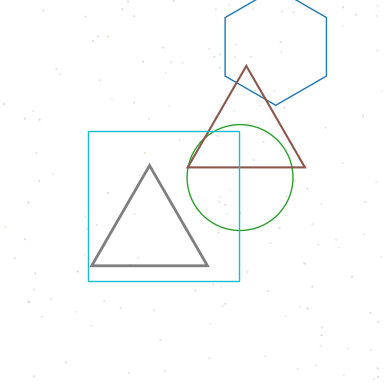[{"shape": "hexagon", "thickness": 1, "radius": 0.76, "center": [0.716, 0.878]}, {"shape": "circle", "thickness": 1, "radius": 0.69, "center": [0.623, 0.539]}, {"shape": "triangle", "thickness": 1.5, "radius": 0.88, "center": [0.64, 0.653]}, {"shape": "triangle", "thickness": 2, "radius": 0.87, "center": [0.388, 0.396]}, {"shape": "square", "thickness": 1, "radius": 0.98, "center": [0.425, 0.465]}]